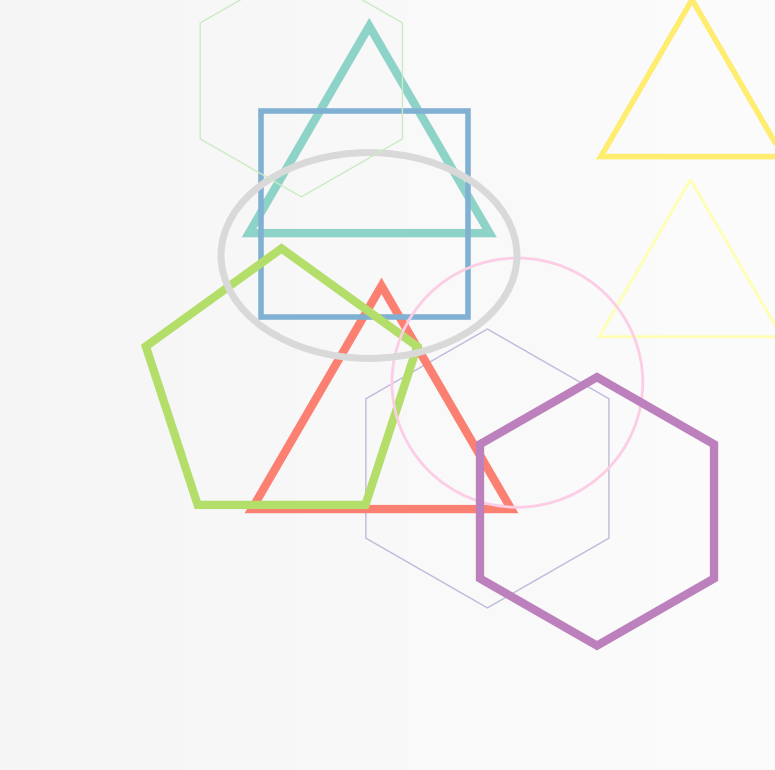[{"shape": "triangle", "thickness": 3, "radius": 0.9, "center": [0.476, 0.787]}, {"shape": "triangle", "thickness": 1, "radius": 0.68, "center": [0.891, 0.631]}, {"shape": "hexagon", "thickness": 0.5, "radius": 0.91, "center": [0.629, 0.392]}, {"shape": "triangle", "thickness": 3, "radius": 0.97, "center": [0.492, 0.435]}, {"shape": "square", "thickness": 2, "radius": 0.67, "center": [0.47, 0.722]}, {"shape": "pentagon", "thickness": 3, "radius": 0.92, "center": [0.363, 0.493]}, {"shape": "circle", "thickness": 1, "radius": 0.81, "center": [0.668, 0.503]}, {"shape": "oval", "thickness": 2.5, "radius": 0.95, "center": [0.476, 0.668]}, {"shape": "hexagon", "thickness": 3, "radius": 0.87, "center": [0.77, 0.336]}, {"shape": "hexagon", "thickness": 0.5, "radius": 0.75, "center": [0.389, 0.895]}, {"shape": "triangle", "thickness": 2, "radius": 0.68, "center": [0.893, 0.865]}]